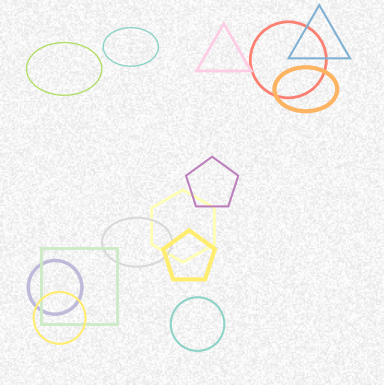[{"shape": "circle", "thickness": 1.5, "radius": 0.35, "center": [0.513, 0.158]}, {"shape": "oval", "thickness": 1, "radius": 0.36, "center": [0.34, 0.878]}, {"shape": "hexagon", "thickness": 2, "radius": 0.47, "center": [0.475, 0.413]}, {"shape": "circle", "thickness": 2.5, "radius": 0.35, "center": [0.143, 0.254]}, {"shape": "circle", "thickness": 2, "radius": 0.49, "center": [0.749, 0.845]}, {"shape": "triangle", "thickness": 1.5, "radius": 0.46, "center": [0.829, 0.895]}, {"shape": "oval", "thickness": 3, "radius": 0.41, "center": [0.794, 0.768]}, {"shape": "oval", "thickness": 1, "radius": 0.49, "center": [0.167, 0.821]}, {"shape": "triangle", "thickness": 2, "radius": 0.41, "center": [0.581, 0.857]}, {"shape": "oval", "thickness": 1.5, "radius": 0.45, "center": [0.356, 0.371]}, {"shape": "pentagon", "thickness": 1.5, "radius": 0.36, "center": [0.551, 0.522]}, {"shape": "square", "thickness": 2, "radius": 0.49, "center": [0.205, 0.257]}, {"shape": "pentagon", "thickness": 3, "radius": 0.35, "center": [0.491, 0.331]}, {"shape": "circle", "thickness": 1.5, "radius": 0.34, "center": [0.155, 0.174]}]